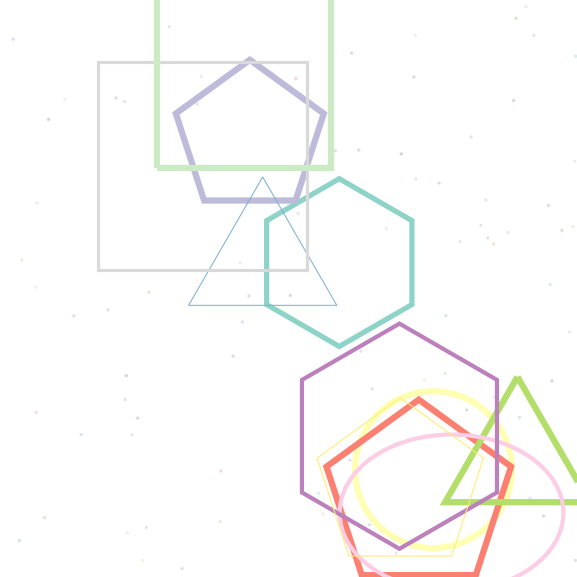[{"shape": "hexagon", "thickness": 2.5, "radius": 0.73, "center": [0.588, 0.544]}, {"shape": "circle", "thickness": 3, "radius": 0.68, "center": [0.75, 0.186]}, {"shape": "pentagon", "thickness": 3, "radius": 0.67, "center": [0.433, 0.761]}, {"shape": "pentagon", "thickness": 3, "radius": 0.84, "center": [0.725, 0.139]}, {"shape": "triangle", "thickness": 0.5, "radius": 0.74, "center": [0.455, 0.545]}, {"shape": "triangle", "thickness": 3, "radius": 0.72, "center": [0.896, 0.202]}, {"shape": "oval", "thickness": 2, "radius": 0.97, "center": [0.782, 0.111]}, {"shape": "square", "thickness": 1.5, "radius": 0.9, "center": [0.351, 0.711]}, {"shape": "hexagon", "thickness": 2, "radius": 0.97, "center": [0.692, 0.244]}, {"shape": "square", "thickness": 3, "radius": 0.75, "center": [0.423, 0.86]}, {"shape": "pentagon", "thickness": 0.5, "radius": 0.76, "center": [0.693, 0.159]}]